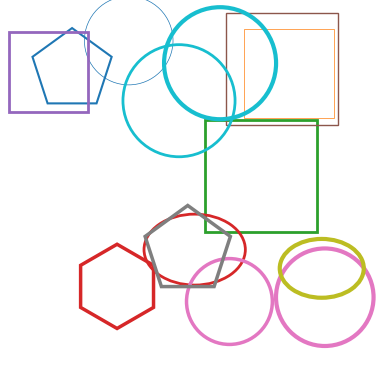[{"shape": "pentagon", "thickness": 1.5, "radius": 0.54, "center": [0.187, 0.819]}, {"shape": "circle", "thickness": 0.5, "radius": 0.58, "center": [0.334, 0.895]}, {"shape": "square", "thickness": 0.5, "radius": 0.58, "center": [0.751, 0.809]}, {"shape": "square", "thickness": 2, "radius": 0.72, "center": [0.678, 0.543]}, {"shape": "oval", "thickness": 2, "radius": 0.66, "center": [0.506, 0.352]}, {"shape": "hexagon", "thickness": 2.5, "radius": 0.55, "center": [0.304, 0.256]}, {"shape": "square", "thickness": 2, "radius": 0.52, "center": [0.126, 0.814]}, {"shape": "square", "thickness": 1, "radius": 0.73, "center": [0.733, 0.822]}, {"shape": "circle", "thickness": 3, "radius": 0.63, "center": [0.844, 0.228]}, {"shape": "circle", "thickness": 2.5, "radius": 0.56, "center": [0.596, 0.217]}, {"shape": "pentagon", "thickness": 2.5, "radius": 0.58, "center": [0.488, 0.35]}, {"shape": "oval", "thickness": 3, "radius": 0.55, "center": [0.836, 0.303]}, {"shape": "circle", "thickness": 3, "radius": 0.73, "center": [0.572, 0.836]}, {"shape": "circle", "thickness": 2, "radius": 0.73, "center": [0.465, 0.738]}]